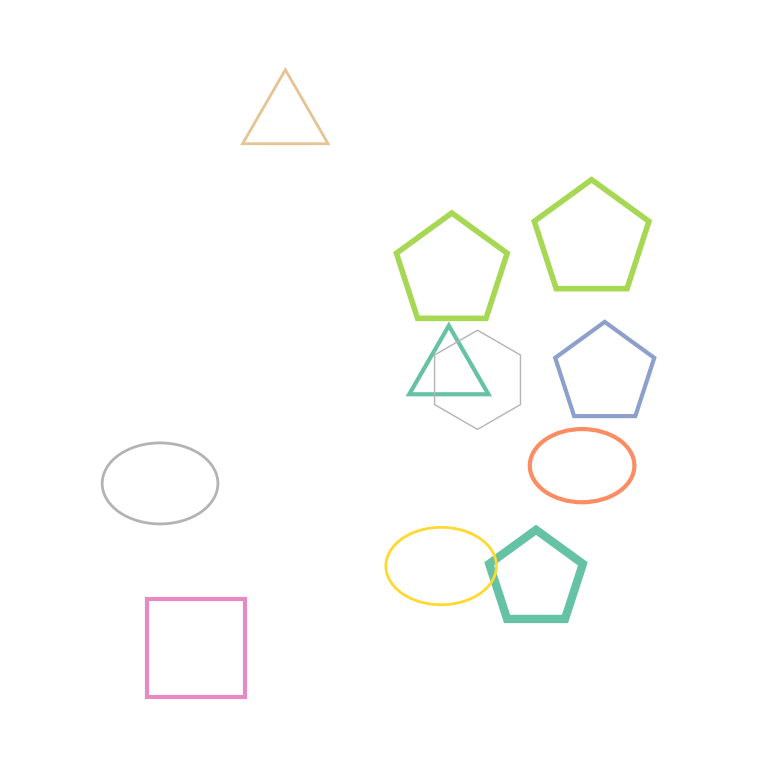[{"shape": "pentagon", "thickness": 3, "radius": 0.32, "center": [0.696, 0.248]}, {"shape": "triangle", "thickness": 1.5, "radius": 0.3, "center": [0.583, 0.518]}, {"shape": "oval", "thickness": 1.5, "radius": 0.34, "center": [0.756, 0.395]}, {"shape": "pentagon", "thickness": 1.5, "radius": 0.34, "center": [0.785, 0.514]}, {"shape": "square", "thickness": 1.5, "radius": 0.32, "center": [0.254, 0.158]}, {"shape": "pentagon", "thickness": 2, "radius": 0.39, "center": [0.768, 0.688]}, {"shape": "pentagon", "thickness": 2, "radius": 0.38, "center": [0.587, 0.648]}, {"shape": "oval", "thickness": 1, "radius": 0.36, "center": [0.573, 0.265]}, {"shape": "triangle", "thickness": 1, "radius": 0.32, "center": [0.371, 0.845]}, {"shape": "oval", "thickness": 1, "radius": 0.38, "center": [0.208, 0.372]}, {"shape": "hexagon", "thickness": 0.5, "radius": 0.32, "center": [0.62, 0.507]}]